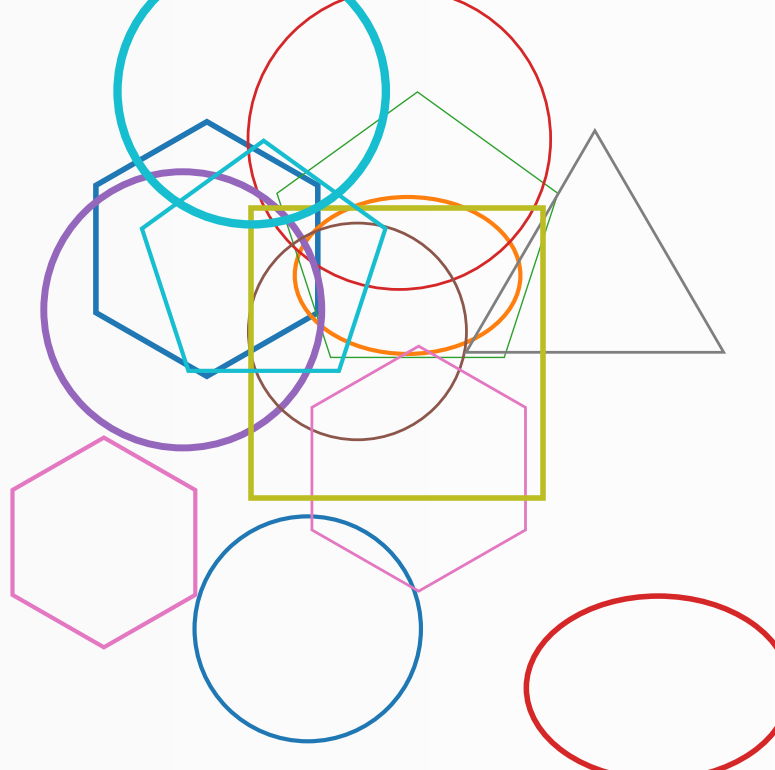[{"shape": "hexagon", "thickness": 2, "radius": 0.83, "center": [0.267, 0.677]}, {"shape": "circle", "thickness": 1.5, "radius": 0.73, "center": [0.397, 0.183]}, {"shape": "oval", "thickness": 1.5, "radius": 0.73, "center": [0.526, 0.642]}, {"shape": "pentagon", "thickness": 0.5, "radius": 0.95, "center": [0.539, 0.69]}, {"shape": "oval", "thickness": 2, "radius": 0.85, "center": [0.849, 0.107]}, {"shape": "circle", "thickness": 1, "radius": 0.98, "center": [0.515, 0.819]}, {"shape": "circle", "thickness": 2.5, "radius": 0.9, "center": [0.236, 0.598]}, {"shape": "circle", "thickness": 1, "radius": 0.7, "center": [0.461, 0.57]}, {"shape": "hexagon", "thickness": 1, "radius": 0.8, "center": [0.54, 0.391]}, {"shape": "hexagon", "thickness": 1.5, "radius": 0.68, "center": [0.134, 0.296]}, {"shape": "triangle", "thickness": 1, "radius": 0.96, "center": [0.768, 0.638]}, {"shape": "square", "thickness": 2, "radius": 0.94, "center": [0.512, 0.541]}, {"shape": "pentagon", "thickness": 1.5, "radius": 0.83, "center": [0.34, 0.652]}, {"shape": "circle", "thickness": 3, "radius": 0.87, "center": [0.325, 0.882]}]